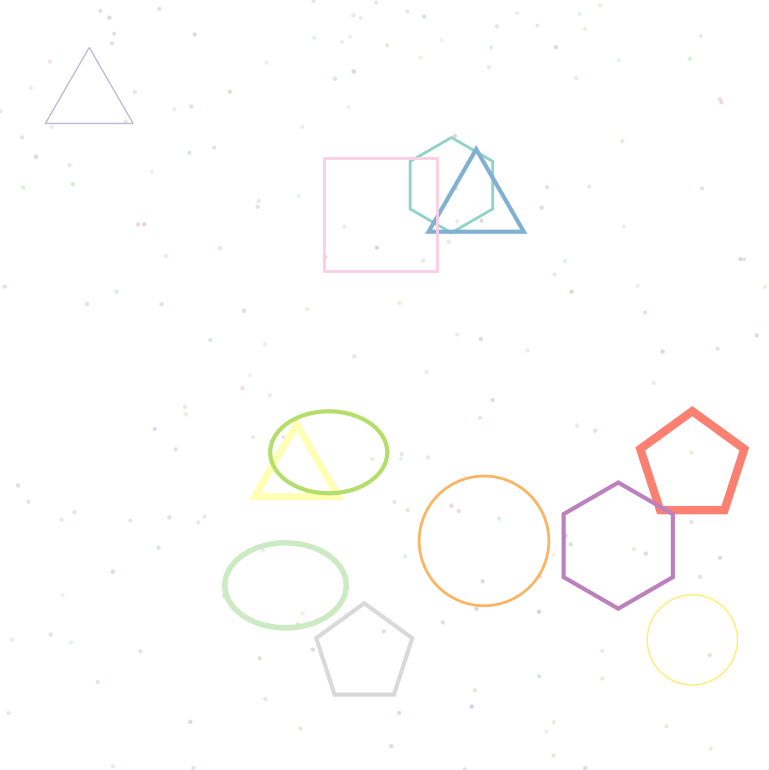[{"shape": "hexagon", "thickness": 1, "radius": 0.31, "center": [0.586, 0.76]}, {"shape": "triangle", "thickness": 2.5, "radius": 0.31, "center": [0.385, 0.386]}, {"shape": "triangle", "thickness": 0.5, "radius": 0.33, "center": [0.116, 0.873]}, {"shape": "pentagon", "thickness": 3, "radius": 0.36, "center": [0.899, 0.395]}, {"shape": "triangle", "thickness": 1.5, "radius": 0.36, "center": [0.618, 0.735]}, {"shape": "circle", "thickness": 1, "radius": 0.42, "center": [0.629, 0.298]}, {"shape": "oval", "thickness": 1.5, "radius": 0.38, "center": [0.427, 0.413]}, {"shape": "square", "thickness": 1, "radius": 0.37, "center": [0.494, 0.722]}, {"shape": "pentagon", "thickness": 1.5, "radius": 0.33, "center": [0.473, 0.151]}, {"shape": "hexagon", "thickness": 1.5, "radius": 0.41, "center": [0.803, 0.291]}, {"shape": "oval", "thickness": 2, "radius": 0.39, "center": [0.371, 0.24]}, {"shape": "circle", "thickness": 0.5, "radius": 0.29, "center": [0.899, 0.169]}]